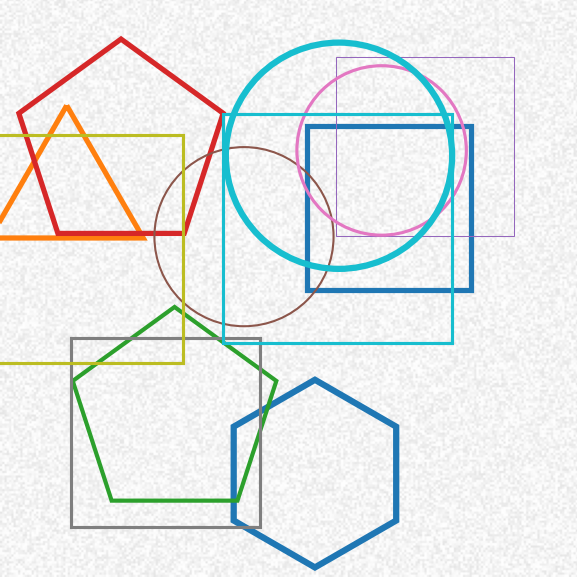[{"shape": "hexagon", "thickness": 3, "radius": 0.81, "center": [0.545, 0.179]}, {"shape": "square", "thickness": 2.5, "radius": 0.71, "center": [0.674, 0.639]}, {"shape": "triangle", "thickness": 2.5, "radius": 0.76, "center": [0.116, 0.664]}, {"shape": "pentagon", "thickness": 2, "radius": 0.93, "center": [0.302, 0.282]}, {"shape": "pentagon", "thickness": 2.5, "radius": 0.93, "center": [0.21, 0.745]}, {"shape": "square", "thickness": 0.5, "radius": 0.77, "center": [0.736, 0.746]}, {"shape": "circle", "thickness": 1, "radius": 0.78, "center": [0.422, 0.589]}, {"shape": "circle", "thickness": 1.5, "radius": 0.73, "center": [0.661, 0.739]}, {"shape": "square", "thickness": 1.5, "radius": 0.82, "center": [0.287, 0.25]}, {"shape": "square", "thickness": 1.5, "radius": 0.99, "center": [0.12, 0.568]}, {"shape": "circle", "thickness": 3, "radius": 0.98, "center": [0.587, 0.729]}, {"shape": "square", "thickness": 1.5, "radius": 0.99, "center": [0.585, 0.604]}]